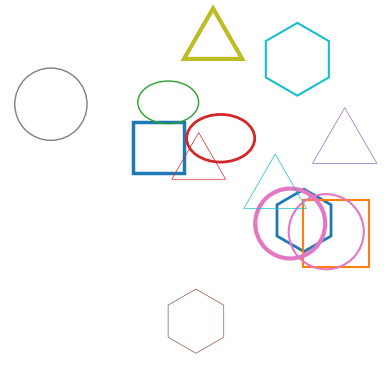[{"shape": "hexagon", "thickness": 2, "radius": 0.41, "center": [0.79, 0.428]}, {"shape": "square", "thickness": 2.5, "radius": 0.33, "center": [0.412, 0.617]}, {"shape": "square", "thickness": 1.5, "radius": 0.43, "center": [0.873, 0.394]}, {"shape": "oval", "thickness": 1, "radius": 0.4, "center": [0.437, 0.734]}, {"shape": "oval", "thickness": 2, "radius": 0.44, "center": [0.573, 0.641]}, {"shape": "triangle", "thickness": 0.5, "radius": 0.4, "center": [0.516, 0.575]}, {"shape": "triangle", "thickness": 0.5, "radius": 0.48, "center": [0.895, 0.624]}, {"shape": "hexagon", "thickness": 0.5, "radius": 0.42, "center": [0.509, 0.166]}, {"shape": "circle", "thickness": 3, "radius": 0.45, "center": [0.754, 0.419]}, {"shape": "circle", "thickness": 1.5, "radius": 0.49, "center": [0.847, 0.398]}, {"shape": "circle", "thickness": 1, "radius": 0.47, "center": [0.132, 0.729]}, {"shape": "triangle", "thickness": 3, "radius": 0.44, "center": [0.553, 0.891]}, {"shape": "hexagon", "thickness": 1.5, "radius": 0.47, "center": [0.772, 0.846]}, {"shape": "triangle", "thickness": 0.5, "radius": 0.47, "center": [0.715, 0.505]}]